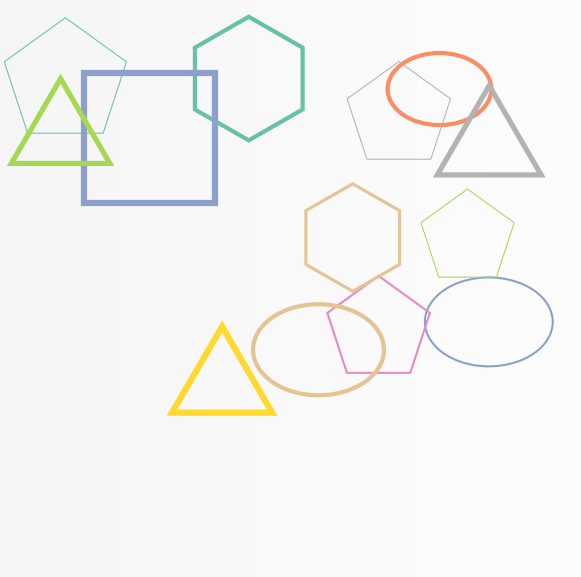[{"shape": "hexagon", "thickness": 2, "radius": 0.54, "center": [0.428, 0.863]}, {"shape": "pentagon", "thickness": 0.5, "radius": 0.55, "center": [0.112, 0.858]}, {"shape": "oval", "thickness": 2, "radius": 0.45, "center": [0.756, 0.845]}, {"shape": "square", "thickness": 3, "radius": 0.57, "center": [0.257, 0.76]}, {"shape": "oval", "thickness": 1, "radius": 0.55, "center": [0.841, 0.442]}, {"shape": "pentagon", "thickness": 1, "radius": 0.46, "center": [0.651, 0.429]}, {"shape": "triangle", "thickness": 2.5, "radius": 0.49, "center": [0.104, 0.765]}, {"shape": "pentagon", "thickness": 0.5, "radius": 0.42, "center": [0.804, 0.587]}, {"shape": "triangle", "thickness": 3, "radius": 0.5, "center": [0.382, 0.334]}, {"shape": "hexagon", "thickness": 1.5, "radius": 0.47, "center": [0.607, 0.588]}, {"shape": "oval", "thickness": 2, "radius": 0.56, "center": [0.548, 0.394]}, {"shape": "triangle", "thickness": 2.5, "radius": 0.52, "center": [0.842, 0.748]}, {"shape": "pentagon", "thickness": 0.5, "radius": 0.47, "center": [0.686, 0.799]}]